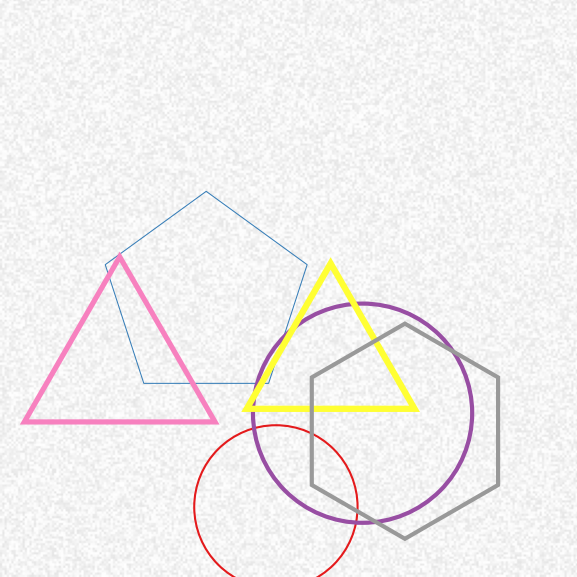[{"shape": "circle", "thickness": 1, "radius": 0.71, "center": [0.478, 0.121]}, {"shape": "pentagon", "thickness": 0.5, "radius": 0.92, "center": [0.357, 0.484]}, {"shape": "circle", "thickness": 2, "radius": 0.95, "center": [0.628, 0.284]}, {"shape": "triangle", "thickness": 3, "radius": 0.84, "center": [0.573, 0.375]}, {"shape": "triangle", "thickness": 2.5, "radius": 0.95, "center": [0.207, 0.364]}, {"shape": "hexagon", "thickness": 2, "radius": 0.93, "center": [0.701, 0.252]}]